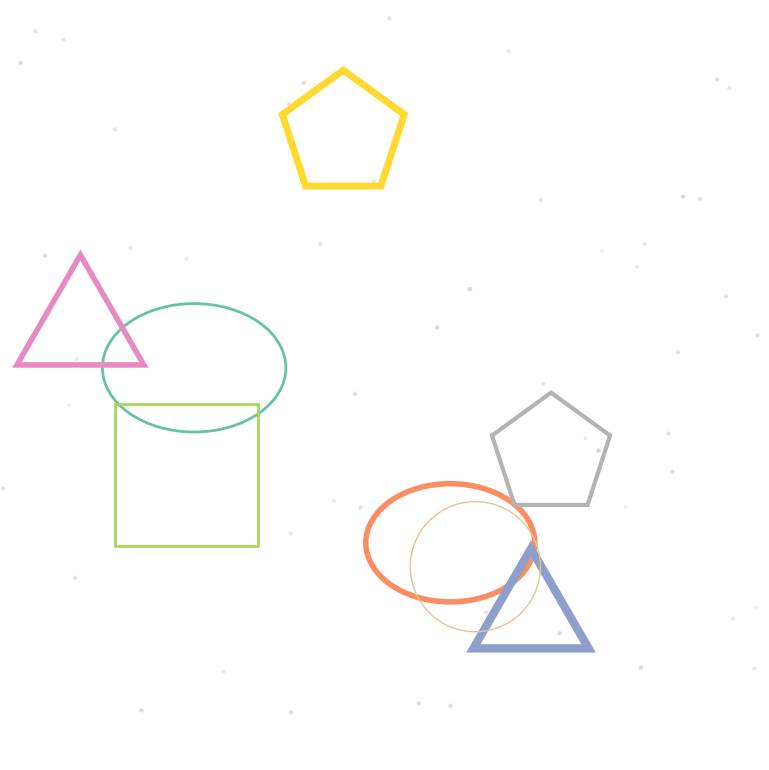[{"shape": "oval", "thickness": 1, "radius": 0.6, "center": [0.252, 0.522]}, {"shape": "oval", "thickness": 2, "radius": 0.55, "center": [0.585, 0.295]}, {"shape": "triangle", "thickness": 3, "radius": 0.43, "center": [0.69, 0.201]}, {"shape": "triangle", "thickness": 2, "radius": 0.48, "center": [0.104, 0.574]}, {"shape": "square", "thickness": 1, "radius": 0.46, "center": [0.242, 0.383]}, {"shape": "pentagon", "thickness": 2.5, "radius": 0.42, "center": [0.446, 0.826]}, {"shape": "circle", "thickness": 0.5, "radius": 0.42, "center": [0.617, 0.264]}, {"shape": "pentagon", "thickness": 1.5, "radius": 0.4, "center": [0.716, 0.409]}]